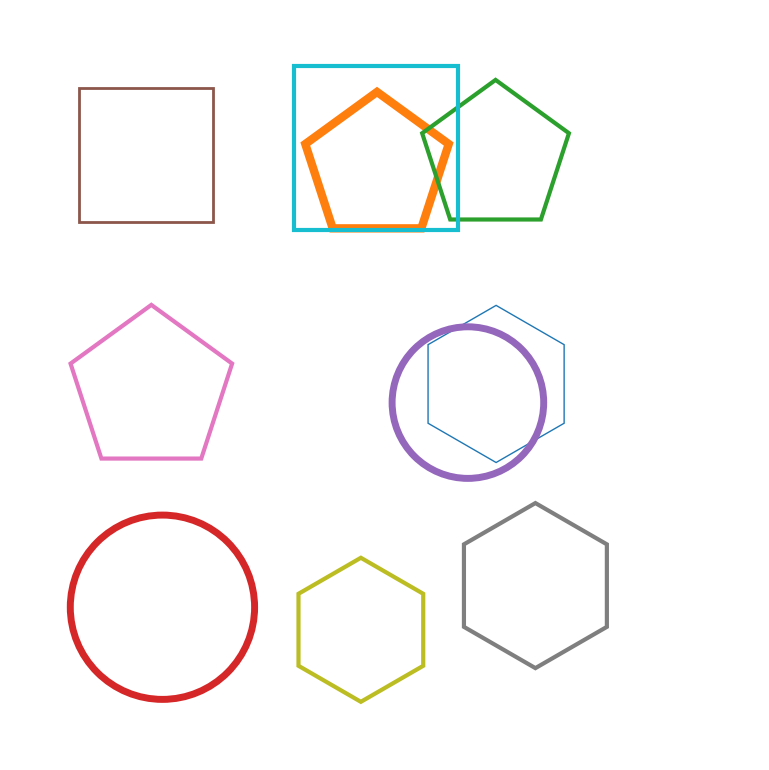[{"shape": "hexagon", "thickness": 0.5, "radius": 0.51, "center": [0.644, 0.501]}, {"shape": "pentagon", "thickness": 3, "radius": 0.49, "center": [0.49, 0.783]}, {"shape": "pentagon", "thickness": 1.5, "radius": 0.5, "center": [0.644, 0.796]}, {"shape": "circle", "thickness": 2.5, "radius": 0.6, "center": [0.211, 0.211]}, {"shape": "circle", "thickness": 2.5, "radius": 0.49, "center": [0.608, 0.477]}, {"shape": "square", "thickness": 1, "radius": 0.43, "center": [0.19, 0.799]}, {"shape": "pentagon", "thickness": 1.5, "radius": 0.55, "center": [0.197, 0.494]}, {"shape": "hexagon", "thickness": 1.5, "radius": 0.54, "center": [0.695, 0.239]}, {"shape": "hexagon", "thickness": 1.5, "radius": 0.47, "center": [0.469, 0.182]}, {"shape": "square", "thickness": 1.5, "radius": 0.53, "center": [0.488, 0.808]}]